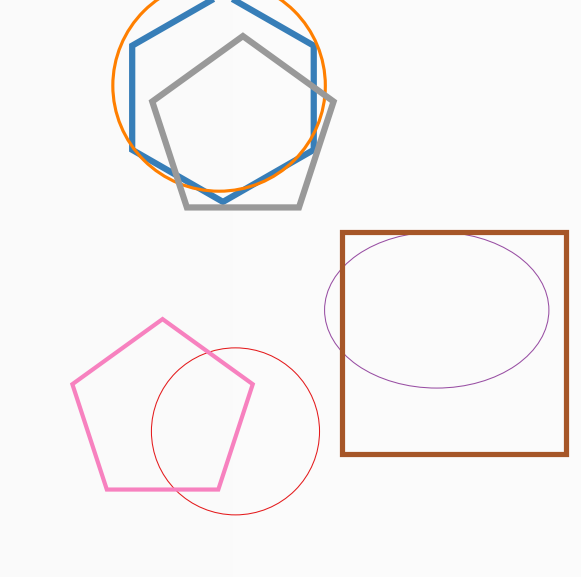[{"shape": "circle", "thickness": 0.5, "radius": 0.72, "center": [0.405, 0.252]}, {"shape": "hexagon", "thickness": 3, "radius": 0.9, "center": [0.384, 0.83]}, {"shape": "oval", "thickness": 0.5, "radius": 0.96, "center": [0.751, 0.462]}, {"shape": "circle", "thickness": 1.5, "radius": 0.91, "center": [0.377, 0.851]}, {"shape": "square", "thickness": 2.5, "radius": 0.96, "center": [0.78, 0.405]}, {"shape": "pentagon", "thickness": 2, "radius": 0.82, "center": [0.28, 0.283]}, {"shape": "pentagon", "thickness": 3, "radius": 0.82, "center": [0.418, 0.773]}]